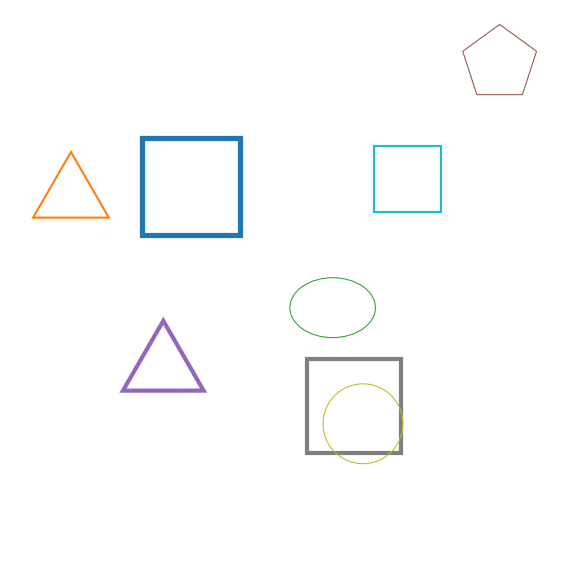[{"shape": "square", "thickness": 2.5, "radius": 0.42, "center": [0.331, 0.676]}, {"shape": "triangle", "thickness": 1, "radius": 0.38, "center": [0.123, 0.66]}, {"shape": "oval", "thickness": 0.5, "radius": 0.37, "center": [0.576, 0.466]}, {"shape": "triangle", "thickness": 2, "radius": 0.4, "center": [0.283, 0.363]}, {"shape": "pentagon", "thickness": 0.5, "radius": 0.34, "center": [0.865, 0.89]}, {"shape": "square", "thickness": 2, "radius": 0.41, "center": [0.613, 0.296]}, {"shape": "circle", "thickness": 0.5, "radius": 0.35, "center": [0.629, 0.265]}, {"shape": "square", "thickness": 1, "radius": 0.29, "center": [0.706, 0.689]}]